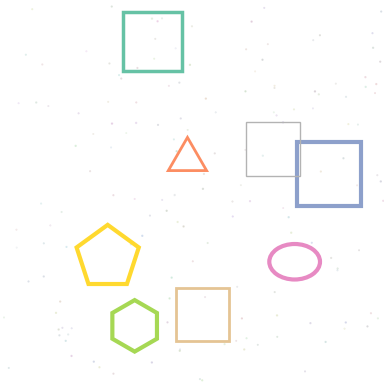[{"shape": "square", "thickness": 2.5, "radius": 0.38, "center": [0.396, 0.891]}, {"shape": "triangle", "thickness": 2, "radius": 0.29, "center": [0.487, 0.586]}, {"shape": "square", "thickness": 3, "radius": 0.42, "center": [0.854, 0.548]}, {"shape": "oval", "thickness": 3, "radius": 0.33, "center": [0.765, 0.32]}, {"shape": "hexagon", "thickness": 3, "radius": 0.33, "center": [0.35, 0.154]}, {"shape": "pentagon", "thickness": 3, "radius": 0.42, "center": [0.28, 0.331]}, {"shape": "square", "thickness": 2, "radius": 0.34, "center": [0.525, 0.183]}, {"shape": "square", "thickness": 1, "radius": 0.35, "center": [0.708, 0.612]}]